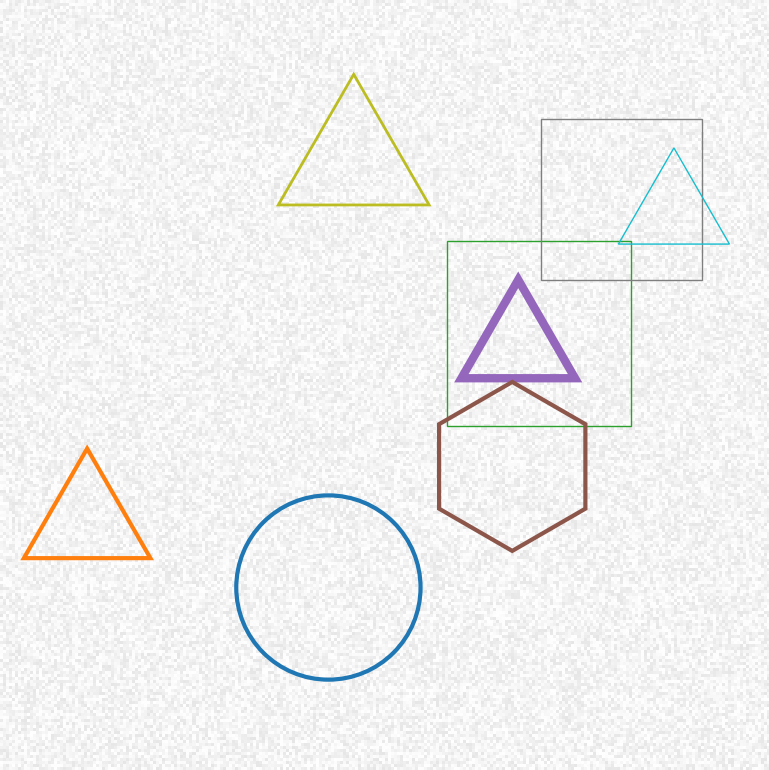[{"shape": "circle", "thickness": 1.5, "radius": 0.6, "center": [0.426, 0.237]}, {"shape": "triangle", "thickness": 1.5, "radius": 0.47, "center": [0.113, 0.323]}, {"shape": "square", "thickness": 0.5, "radius": 0.6, "center": [0.7, 0.567]}, {"shape": "triangle", "thickness": 3, "radius": 0.43, "center": [0.673, 0.551]}, {"shape": "hexagon", "thickness": 1.5, "radius": 0.55, "center": [0.665, 0.394]}, {"shape": "square", "thickness": 0.5, "radius": 0.52, "center": [0.807, 0.741]}, {"shape": "triangle", "thickness": 1, "radius": 0.57, "center": [0.459, 0.79]}, {"shape": "triangle", "thickness": 0.5, "radius": 0.42, "center": [0.875, 0.725]}]